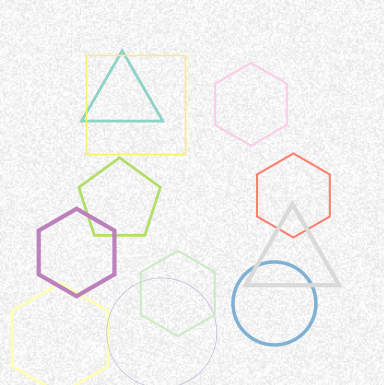[{"shape": "triangle", "thickness": 2, "radius": 0.61, "center": [0.317, 0.746]}, {"shape": "hexagon", "thickness": 2, "radius": 0.72, "center": [0.156, 0.121]}, {"shape": "circle", "thickness": 0.5, "radius": 0.71, "center": [0.42, 0.135]}, {"shape": "hexagon", "thickness": 1.5, "radius": 0.55, "center": [0.762, 0.492]}, {"shape": "circle", "thickness": 2.5, "radius": 0.54, "center": [0.713, 0.212]}, {"shape": "pentagon", "thickness": 2, "radius": 0.56, "center": [0.311, 0.479]}, {"shape": "hexagon", "thickness": 1.5, "radius": 0.54, "center": [0.652, 0.729]}, {"shape": "triangle", "thickness": 3, "radius": 0.7, "center": [0.76, 0.329]}, {"shape": "hexagon", "thickness": 3, "radius": 0.57, "center": [0.199, 0.344]}, {"shape": "hexagon", "thickness": 1.5, "radius": 0.55, "center": [0.462, 0.238]}, {"shape": "square", "thickness": 1, "radius": 0.64, "center": [0.352, 0.729]}]